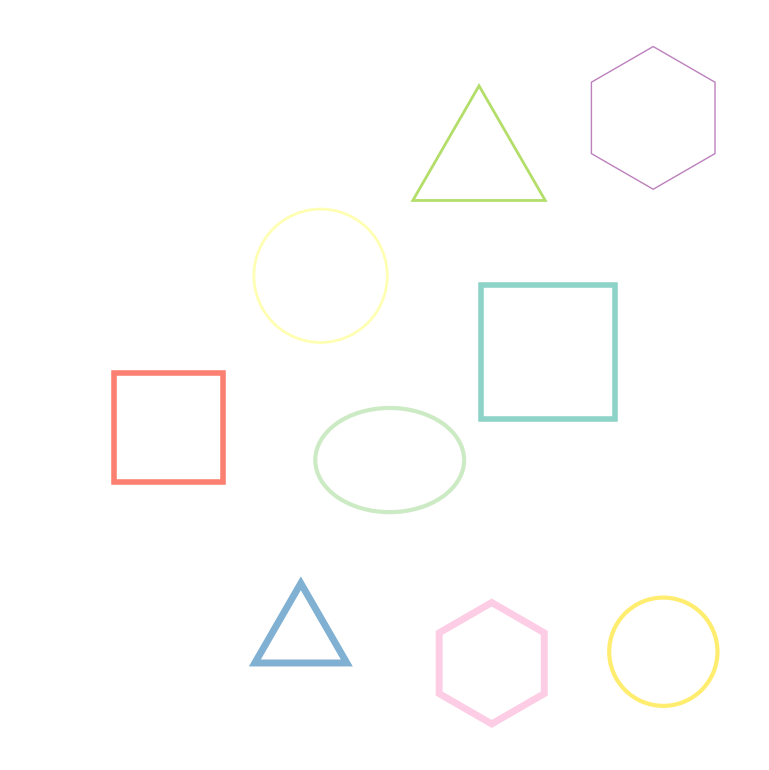[{"shape": "square", "thickness": 2, "radius": 0.44, "center": [0.712, 0.543]}, {"shape": "circle", "thickness": 1, "radius": 0.43, "center": [0.416, 0.642]}, {"shape": "square", "thickness": 2, "radius": 0.35, "center": [0.218, 0.444]}, {"shape": "triangle", "thickness": 2.5, "radius": 0.34, "center": [0.391, 0.173]}, {"shape": "triangle", "thickness": 1, "radius": 0.5, "center": [0.622, 0.789]}, {"shape": "hexagon", "thickness": 2.5, "radius": 0.39, "center": [0.639, 0.139]}, {"shape": "hexagon", "thickness": 0.5, "radius": 0.46, "center": [0.848, 0.847]}, {"shape": "oval", "thickness": 1.5, "radius": 0.48, "center": [0.506, 0.403]}, {"shape": "circle", "thickness": 1.5, "radius": 0.35, "center": [0.861, 0.154]}]